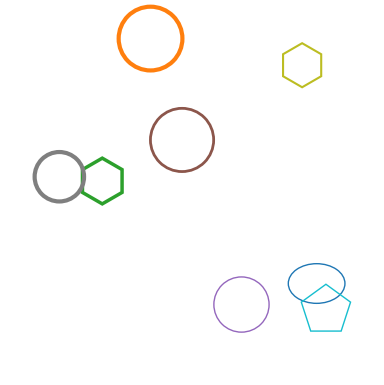[{"shape": "oval", "thickness": 1, "radius": 0.37, "center": [0.822, 0.264]}, {"shape": "circle", "thickness": 3, "radius": 0.41, "center": [0.391, 0.9]}, {"shape": "hexagon", "thickness": 2.5, "radius": 0.3, "center": [0.266, 0.53]}, {"shape": "circle", "thickness": 1, "radius": 0.36, "center": [0.627, 0.209]}, {"shape": "circle", "thickness": 2, "radius": 0.41, "center": [0.473, 0.636]}, {"shape": "circle", "thickness": 3, "radius": 0.32, "center": [0.154, 0.541]}, {"shape": "hexagon", "thickness": 1.5, "radius": 0.29, "center": [0.785, 0.831]}, {"shape": "pentagon", "thickness": 1, "radius": 0.34, "center": [0.847, 0.194]}]